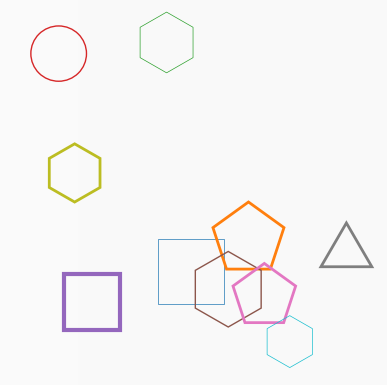[{"shape": "square", "thickness": 0.5, "radius": 0.43, "center": [0.492, 0.295]}, {"shape": "pentagon", "thickness": 2, "radius": 0.48, "center": [0.641, 0.379]}, {"shape": "hexagon", "thickness": 0.5, "radius": 0.39, "center": [0.43, 0.89]}, {"shape": "circle", "thickness": 1, "radius": 0.36, "center": [0.151, 0.861]}, {"shape": "square", "thickness": 3, "radius": 0.37, "center": [0.238, 0.217]}, {"shape": "hexagon", "thickness": 1, "radius": 0.49, "center": [0.589, 0.249]}, {"shape": "pentagon", "thickness": 2, "radius": 0.42, "center": [0.682, 0.231]}, {"shape": "triangle", "thickness": 2, "radius": 0.38, "center": [0.894, 0.345]}, {"shape": "hexagon", "thickness": 2, "radius": 0.38, "center": [0.193, 0.551]}, {"shape": "hexagon", "thickness": 0.5, "radius": 0.34, "center": [0.748, 0.113]}]